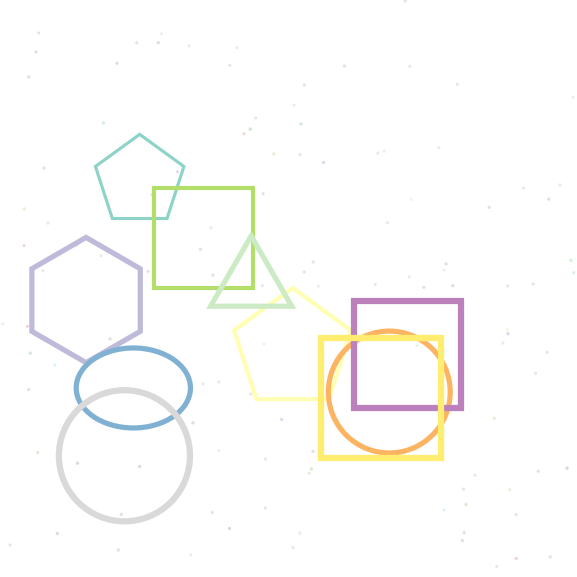[{"shape": "pentagon", "thickness": 1.5, "radius": 0.4, "center": [0.242, 0.686]}, {"shape": "pentagon", "thickness": 2, "radius": 0.53, "center": [0.507, 0.394]}, {"shape": "hexagon", "thickness": 2.5, "radius": 0.54, "center": [0.149, 0.48]}, {"shape": "oval", "thickness": 2.5, "radius": 0.49, "center": [0.231, 0.327]}, {"shape": "circle", "thickness": 2.5, "radius": 0.53, "center": [0.674, 0.32]}, {"shape": "square", "thickness": 2, "radius": 0.43, "center": [0.352, 0.587]}, {"shape": "circle", "thickness": 3, "radius": 0.57, "center": [0.215, 0.21]}, {"shape": "square", "thickness": 3, "radius": 0.46, "center": [0.705, 0.385]}, {"shape": "triangle", "thickness": 2.5, "radius": 0.41, "center": [0.435, 0.509]}, {"shape": "square", "thickness": 3, "radius": 0.52, "center": [0.66, 0.31]}]